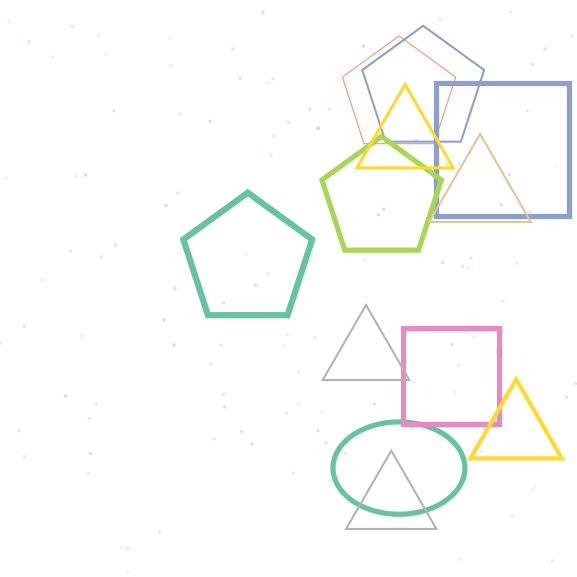[{"shape": "pentagon", "thickness": 3, "radius": 0.59, "center": [0.429, 0.548]}, {"shape": "oval", "thickness": 2.5, "radius": 0.57, "center": [0.691, 0.189]}, {"shape": "pentagon", "thickness": 0.5, "radius": 0.52, "center": [0.691, 0.834]}, {"shape": "pentagon", "thickness": 1, "radius": 0.55, "center": [0.733, 0.844]}, {"shape": "square", "thickness": 2.5, "radius": 0.58, "center": [0.87, 0.74]}, {"shape": "square", "thickness": 2.5, "radius": 0.42, "center": [0.781, 0.348]}, {"shape": "pentagon", "thickness": 2.5, "radius": 0.54, "center": [0.661, 0.654]}, {"shape": "triangle", "thickness": 1.5, "radius": 0.48, "center": [0.701, 0.757]}, {"shape": "triangle", "thickness": 2, "radius": 0.46, "center": [0.894, 0.251]}, {"shape": "triangle", "thickness": 1, "radius": 0.51, "center": [0.831, 0.666]}, {"shape": "triangle", "thickness": 1, "radius": 0.43, "center": [0.634, 0.384]}, {"shape": "triangle", "thickness": 1, "radius": 0.45, "center": [0.678, 0.128]}]